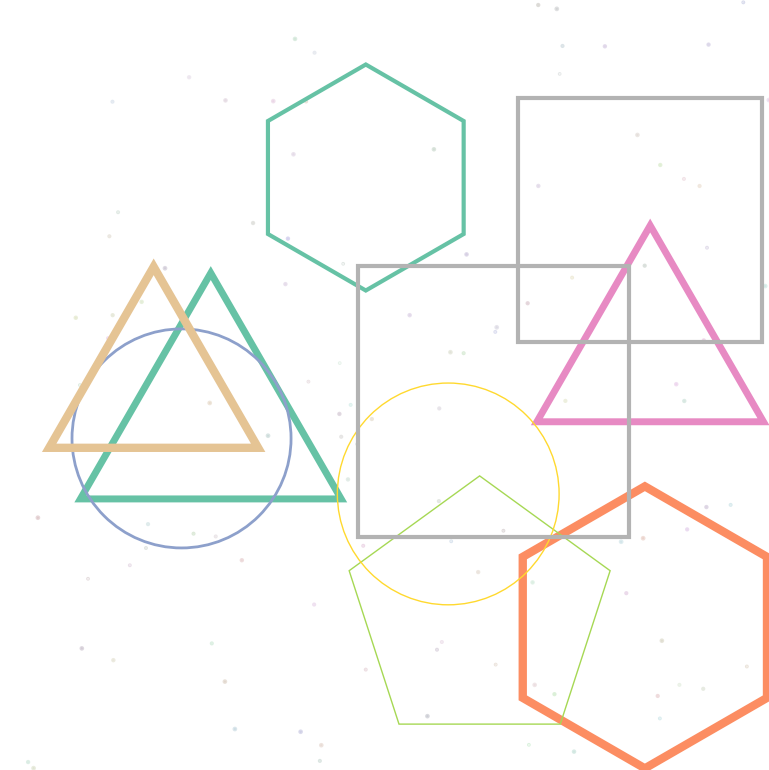[{"shape": "triangle", "thickness": 2.5, "radius": 0.98, "center": [0.274, 0.45]}, {"shape": "hexagon", "thickness": 1.5, "radius": 0.73, "center": [0.475, 0.769]}, {"shape": "hexagon", "thickness": 3, "radius": 0.92, "center": [0.837, 0.185]}, {"shape": "circle", "thickness": 1, "radius": 0.71, "center": [0.236, 0.431]}, {"shape": "triangle", "thickness": 2.5, "radius": 0.85, "center": [0.844, 0.537]}, {"shape": "pentagon", "thickness": 0.5, "radius": 0.89, "center": [0.623, 0.204]}, {"shape": "circle", "thickness": 0.5, "radius": 0.72, "center": [0.582, 0.359]}, {"shape": "triangle", "thickness": 3, "radius": 0.78, "center": [0.2, 0.497]}, {"shape": "square", "thickness": 1.5, "radius": 0.88, "center": [0.641, 0.478]}, {"shape": "square", "thickness": 1.5, "radius": 0.79, "center": [0.831, 0.714]}]